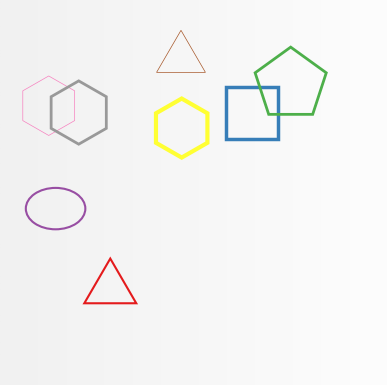[{"shape": "triangle", "thickness": 1.5, "radius": 0.39, "center": [0.285, 0.251]}, {"shape": "square", "thickness": 2.5, "radius": 0.34, "center": [0.65, 0.706]}, {"shape": "pentagon", "thickness": 2, "radius": 0.48, "center": [0.75, 0.781]}, {"shape": "oval", "thickness": 1.5, "radius": 0.38, "center": [0.143, 0.458]}, {"shape": "hexagon", "thickness": 3, "radius": 0.38, "center": [0.469, 0.667]}, {"shape": "triangle", "thickness": 0.5, "radius": 0.36, "center": [0.467, 0.848]}, {"shape": "hexagon", "thickness": 0.5, "radius": 0.39, "center": [0.126, 0.725]}, {"shape": "hexagon", "thickness": 2, "radius": 0.41, "center": [0.203, 0.708]}]